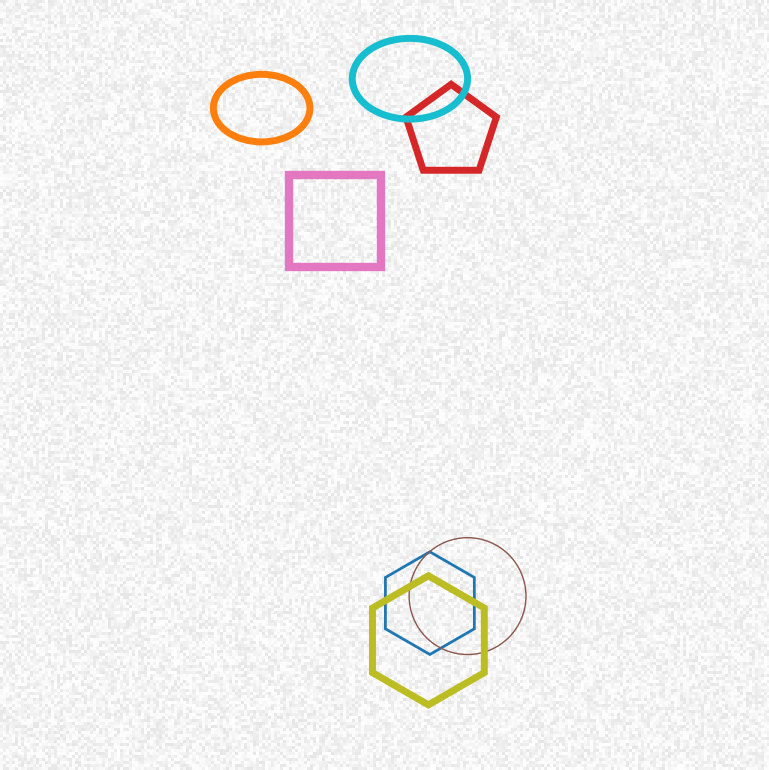[{"shape": "hexagon", "thickness": 1, "radius": 0.33, "center": [0.558, 0.217]}, {"shape": "oval", "thickness": 2.5, "radius": 0.31, "center": [0.34, 0.86]}, {"shape": "pentagon", "thickness": 2.5, "radius": 0.31, "center": [0.586, 0.829]}, {"shape": "circle", "thickness": 0.5, "radius": 0.38, "center": [0.607, 0.226]}, {"shape": "square", "thickness": 3, "radius": 0.3, "center": [0.435, 0.713]}, {"shape": "hexagon", "thickness": 2.5, "radius": 0.42, "center": [0.556, 0.168]}, {"shape": "oval", "thickness": 2.5, "radius": 0.37, "center": [0.532, 0.898]}]